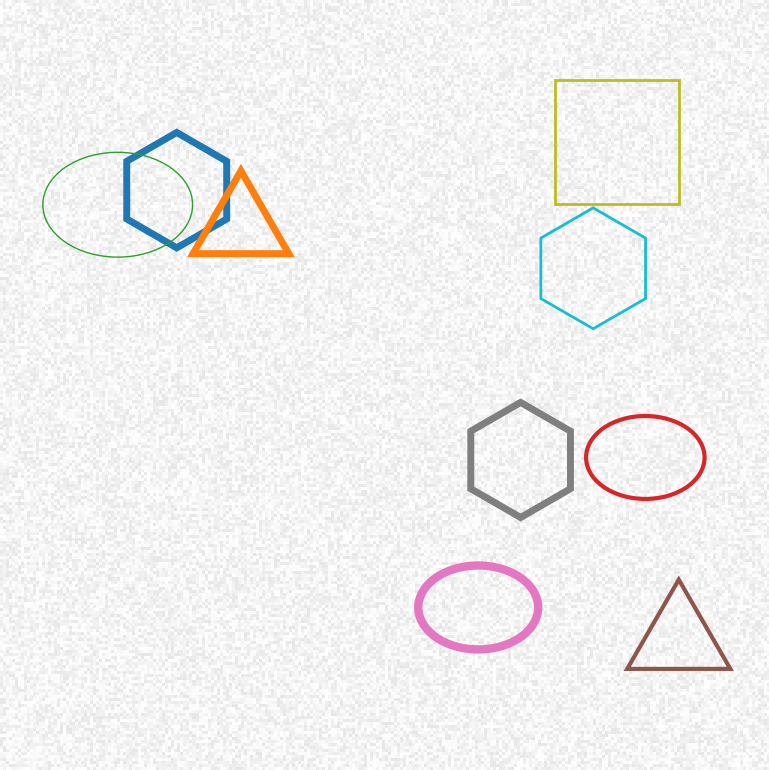[{"shape": "hexagon", "thickness": 2.5, "radius": 0.37, "center": [0.23, 0.753]}, {"shape": "triangle", "thickness": 2.5, "radius": 0.36, "center": [0.313, 0.706]}, {"shape": "oval", "thickness": 0.5, "radius": 0.49, "center": [0.153, 0.734]}, {"shape": "oval", "thickness": 1.5, "radius": 0.38, "center": [0.838, 0.406]}, {"shape": "triangle", "thickness": 1.5, "radius": 0.39, "center": [0.882, 0.17]}, {"shape": "oval", "thickness": 3, "radius": 0.39, "center": [0.621, 0.211]}, {"shape": "hexagon", "thickness": 2.5, "radius": 0.37, "center": [0.676, 0.403]}, {"shape": "square", "thickness": 1, "radius": 0.4, "center": [0.801, 0.815]}, {"shape": "hexagon", "thickness": 1, "radius": 0.39, "center": [0.77, 0.652]}]